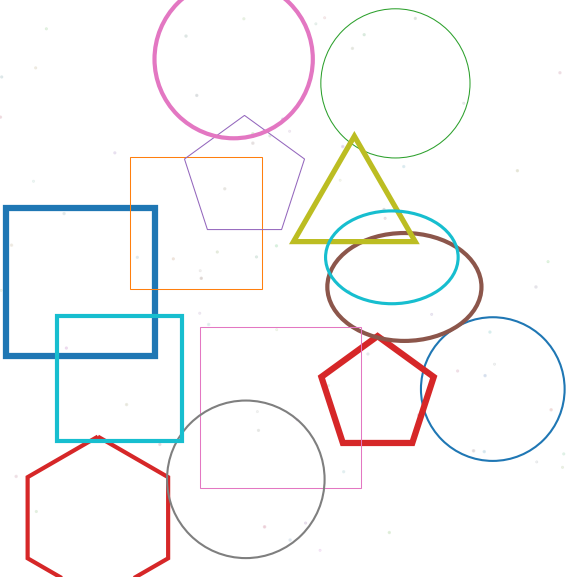[{"shape": "circle", "thickness": 1, "radius": 0.62, "center": [0.853, 0.325]}, {"shape": "square", "thickness": 3, "radius": 0.64, "center": [0.139, 0.511]}, {"shape": "square", "thickness": 0.5, "radius": 0.57, "center": [0.339, 0.613]}, {"shape": "circle", "thickness": 0.5, "radius": 0.65, "center": [0.685, 0.855]}, {"shape": "pentagon", "thickness": 3, "radius": 0.51, "center": [0.654, 0.315]}, {"shape": "hexagon", "thickness": 2, "radius": 0.7, "center": [0.169, 0.103]}, {"shape": "pentagon", "thickness": 0.5, "radius": 0.55, "center": [0.423, 0.69]}, {"shape": "oval", "thickness": 2, "radius": 0.67, "center": [0.7, 0.502]}, {"shape": "circle", "thickness": 2, "radius": 0.69, "center": [0.405, 0.897]}, {"shape": "square", "thickness": 0.5, "radius": 0.7, "center": [0.486, 0.294]}, {"shape": "circle", "thickness": 1, "radius": 0.68, "center": [0.426, 0.169]}, {"shape": "triangle", "thickness": 2.5, "radius": 0.61, "center": [0.614, 0.642]}, {"shape": "square", "thickness": 2, "radius": 0.54, "center": [0.207, 0.343]}, {"shape": "oval", "thickness": 1.5, "radius": 0.57, "center": [0.679, 0.554]}]